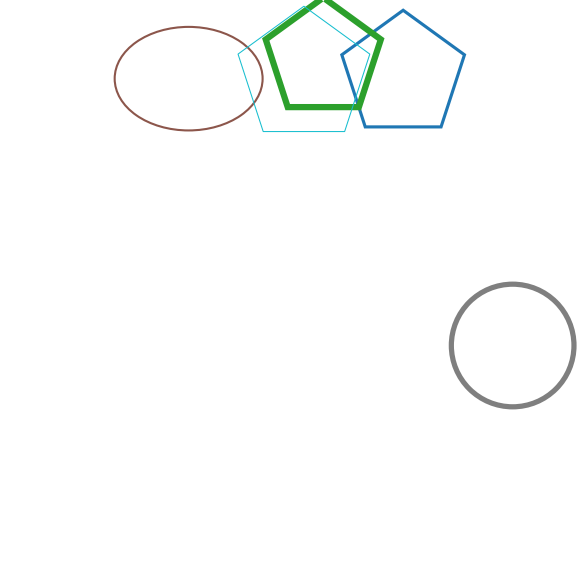[{"shape": "pentagon", "thickness": 1.5, "radius": 0.56, "center": [0.698, 0.87]}, {"shape": "pentagon", "thickness": 3, "radius": 0.52, "center": [0.56, 0.898]}, {"shape": "oval", "thickness": 1, "radius": 0.64, "center": [0.327, 0.863]}, {"shape": "circle", "thickness": 2.5, "radius": 0.53, "center": [0.888, 0.401]}, {"shape": "pentagon", "thickness": 0.5, "radius": 0.6, "center": [0.526, 0.868]}]